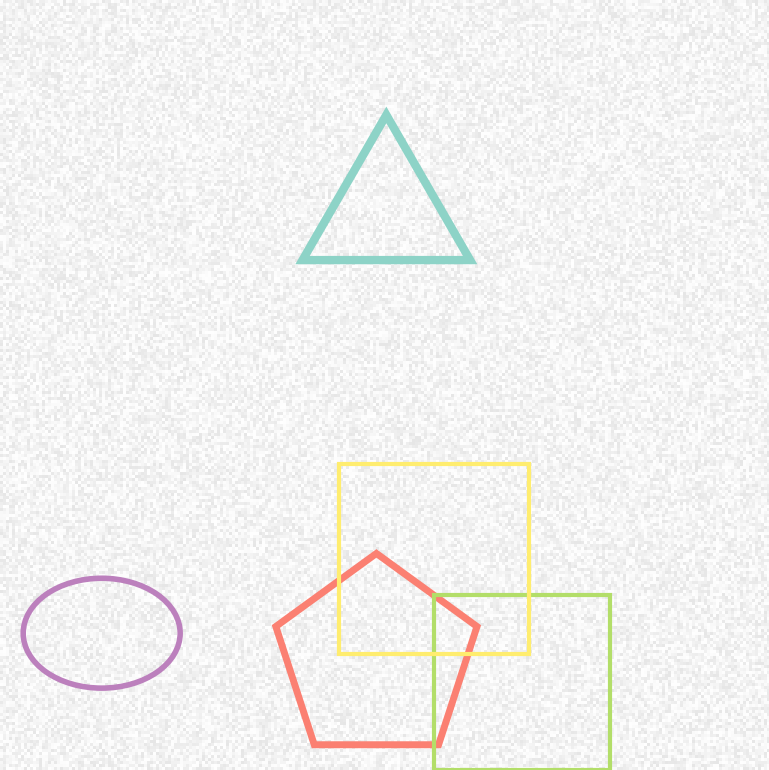[{"shape": "triangle", "thickness": 3, "radius": 0.63, "center": [0.502, 0.725]}, {"shape": "pentagon", "thickness": 2.5, "radius": 0.69, "center": [0.489, 0.144]}, {"shape": "square", "thickness": 1.5, "radius": 0.57, "center": [0.678, 0.114]}, {"shape": "oval", "thickness": 2, "radius": 0.51, "center": [0.132, 0.178]}, {"shape": "square", "thickness": 1.5, "radius": 0.61, "center": [0.564, 0.274]}]